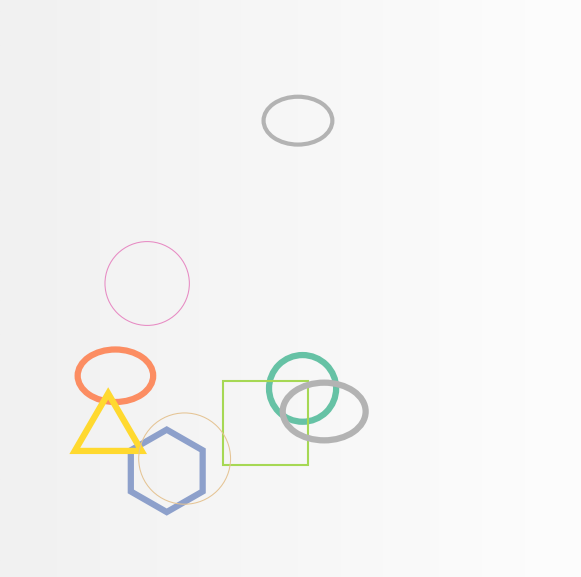[{"shape": "circle", "thickness": 3, "radius": 0.29, "center": [0.521, 0.327]}, {"shape": "oval", "thickness": 3, "radius": 0.32, "center": [0.199, 0.348]}, {"shape": "hexagon", "thickness": 3, "radius": 0.36, "center": [0.287, 0.184]}, {"shape": "circle", "thickness": 0.5, "radius": 0.36, "center": [0.253, 0.508]}, {"shape": "square", "thickness": 1, "radius": 0.36, "center": [0.457, 0.266]}, {"shape": "triangle", "thickness": 3, "radius": 0.33, "center": [0.186, 0.251]}, {"shape": "circle", "thickness": 0.5, "radius": 0.4, "center": [0.318, 0.205]}, {"shape": "oval", "thickness": 3, "radius": 0.36, "center": [0.558, 0.287]}, {"shape": "oval", "thickness": 2, "radius": 0.3, "center": [0.513, 0.79]}]